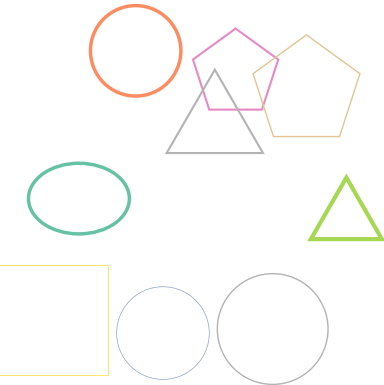[{"shape": "oval", "thickness": 2.5, "radius": 0.66, "center": [0.205, 0.484]}, {"shape": "circle", "thickness": 2.5, "radius": 0.59, "center": [0.352, 0.868]}, {"shape": "circle", "thickness": 0.5, "radius": 0.6, "center": [0.423, 0.135]}, {"shape": "pentagon", "thickness": 1.5, "radius": 0.58, "center": [0.612, 0.809]}, {"shape": "triangle", "thickness": 3, "radius": 0.53, "center": [0.9, 0.432]}, {"shape": "square", "thickness": 0.5, "radius": 0.71, "center": [0.139, 0.168]}, {"shape": "pentagon", "thickness": 1, "radius": 0.73, "center": [0.796, 0.763]}, {"shape": "circle", "thickness": 1, "radius": 0.72, "center": [0.708, 0.145]}, {"shape": "triangle", "thickness": 1.5, "radius": 0.72, "center": [0.558, 0.675]}]